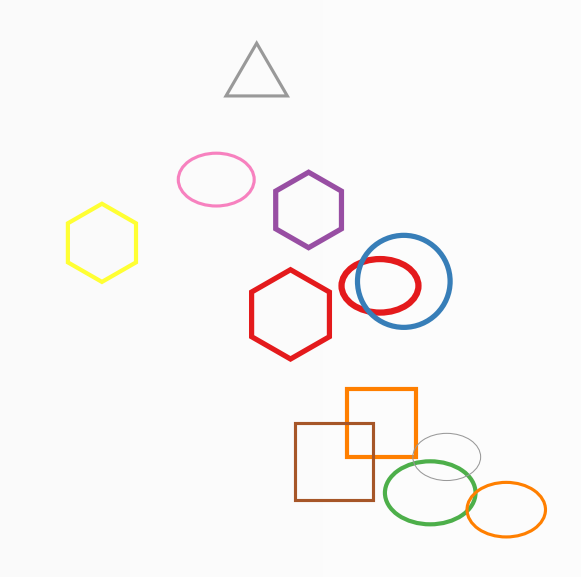[{"shape": "oval", "thickness": 3, "radius": 0.33, "center": [0.654, 0.504]}, {"shape": "hexagon", "thickness": 2.5, "radius": 0.39, "center": [0.5, 0.455]}, {"shape": "circle", "thickness": 2.5, "radius": 0.4, "center": [0.695, 0.512]}, {"shape": "oval", "thickness": 2, "radius": 0.39, "center": [0.74, 0.146]}, {"shape": "hexagon", "thickness": 2.5, "radius": 0.33, "center": [0.531, 0.636]}, {"shape": "oval", "thickness": 1.5, "radius": 0.34, "center": [0.871, 0.117]}, {"shape": "square", "thickness": 2, "radius": 0.3, "center": [0.656, 0.266]}, {"shape": "hexagon", "thickness": 2, "radius": 0.34, "center": [0.175, 0.579]}, {"shape": "square", "thickness": 1.5, "radius": 0.34, "center": [0.574, 0.2]}, {"shape": "oval", "thickness": 1.5, "radius": 0.33, "center": [0.372, 0.688]}, {"shape": "oval", "thickness": 0.5, "radius": 0.29, "center": [0.769, 0.208]}, {"shape": "triangle", "thickness": 1.5, "radius": 0.3, "center": [0.442, 0.863]}]